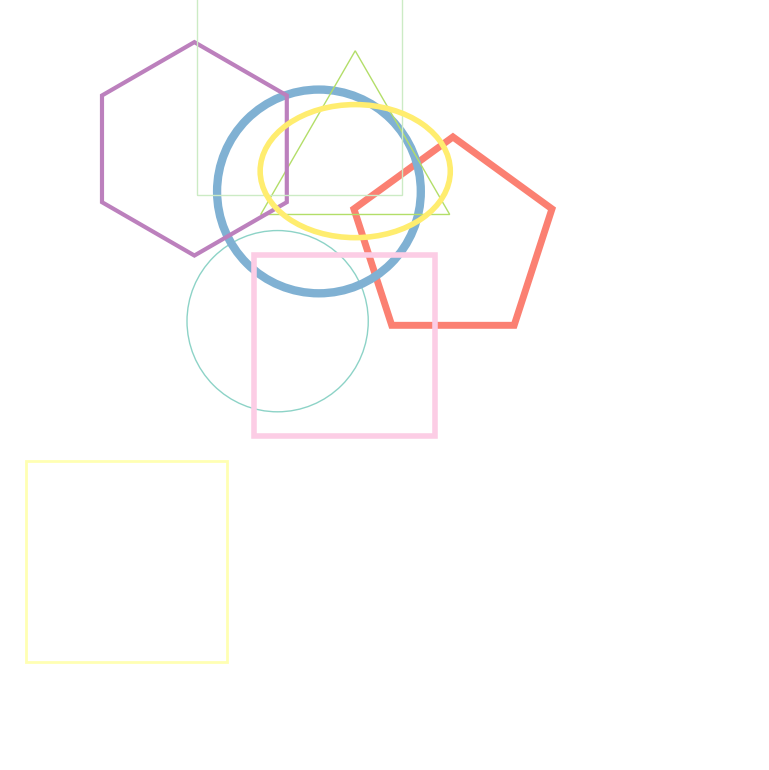[{"shape": "circle", "thickness": 0.5, "radius": 0.59, "center": [0.361, 0.583]}, {"shape": "square", "thickness": 1, "radius": 0.65, "center": [0.164, 0.271]}, {"shape": "pentagon", "thickness": 2.5, "radius": 0.68, "center": [0.588, 0.687]}, {"shape": "circle", "thickness": 3, "radius": 0.66, "center": [0.414, 0.751]}, {"shape": "triangle", "thickness": 0.5, "radius": 0.71, "center": [0.461, 0.792]}, {"shape": "square", "thickness": 2, "radius": 0.59, "center": [0.447, 0.551]}, {"shape": "hexagon", "thickness": 1.5, "radius": 0.69, "center": [0.252, 0.807]}, {"shape": "square", "thickness": 0.5, "radius": 0.67, "center": [0.389, 0.88]}, {"shape": "oval", "thickness": 2, "radius": 0.62, "center": [0.461, 0.778]}]